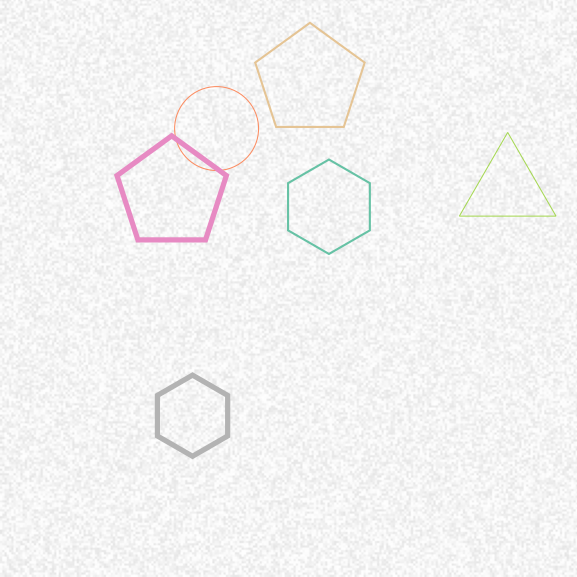[{"shape": "hexagon", "thickness": 1, "radius": 0.41, "center": [0.57, 0.641]}, {"shape": "circle", "thickness": 0.5, "radius": 0.36, "center": [0.375, 0.777]}, {"shape": "pentagon", "thickness": 2.5, "radius": 0.5, "center": [0.297, 0.664]}, {"shape": "triangle", "thickness": 0.5, "radius": 0.48, "center": [0.879, 0.673]}, {"shape": "pentagon", "thickness": 1, "radius": 0.5, "center": [0.537, 0.86]}, {"shape": "hexagon", "thickness": 2.5, "radius": 0.35, "center": [0.333, 0.279]}]